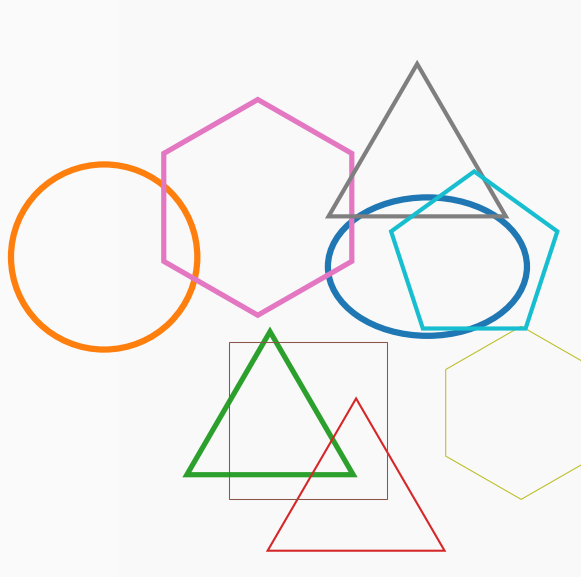[{"shape": "oval", "thickness": 3, "radius": 0.86, "center": [0.735, 0.537]}, {"shape": "circle", "thickness": 3, "radius": 0.8, "center": [0.179, 0.554]}, {"shape": "triangle", "thickness": 2.5, "radius": 0.83, "center": [0.465, 0.26]}, {"shape": "triangle", "thickness": 1, "radius": 0.88, "center": [0.613, 0.133]}, {"shape": "square", "thickness": 0.5, "radius": 0.68, "center": [0.53, 0.271]}, {"shape": "hexagon", "thickness": 2.5, "radius": 0.93, "center": [0.444, 0.64]}, {"shape": "triangle", "thickness": 2, "radius": 0.88, "center": [0.718, 0.712]}, {"shape": "hexagon", "thickness": 0.5, "radius": 0.75, "center": [0.897, 0.284]}, {"shape": "pentagon", "thickness": 2, "radius": 0.75, "center": [0.816, 0.552]}]